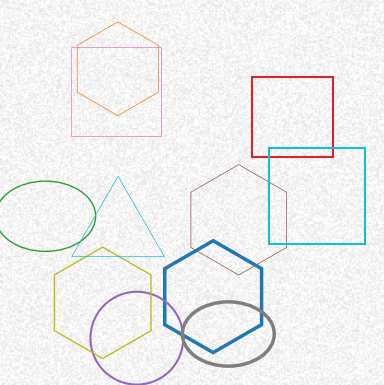[{"shape": "hexagon", "thickness": 2.5, "radius": 0.73, "center": [0.554, 0.229]}, {"shape": "hexagon", "thickness": 0.5, "radius": 0.61, "center": [0.306, 0.821]}, {"shape": "oval", "thickness": 1, "radius": 0.65, "center": [0.118, 0.438]}, {"shape": "square", "thickness": 1.5, "radius": 0.52, "center": [0.759, 0.696]}, {"shape": "circle", "thickness": 1.5, "radius": 0.6, "center": [0.356, 0.122]}, {"shape": "hexagon", "thickness": 0.5, "radius": 0.72, "center": [0.62, 0.429]}, {"shape": "square", "thickness": 0.5, "radius": 0.58, "center": [0.301, 0.762]}, {"shape": "oval", "thickness": 2.5, "radius": 0.6, "center": [0.593, 0.133]}, {"shape": "hexagon", "thickness": 1, "radius": 0.72, "center": [0.267, 0.214]}, {"shape": "triangle", "thickness": 0.5, "radius": 0.7, "center": [0.307, 0.403]}, {"shape": "square", "thickness": 1.5, "radius": 0.62, "center": [0.824, 0.491]}]